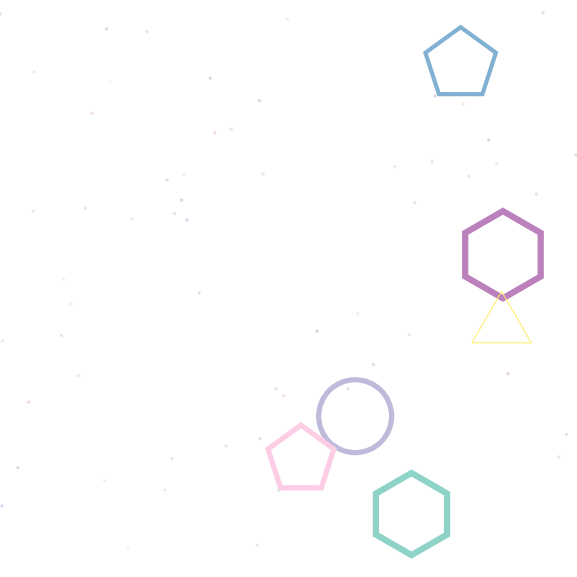[{"shape": "hexagon", "thickness": 3, "radius": 0.36, "center": [0.713, 0.109]}, {"shape": "circle", "thickness": 2.5, "radius": 0.32, "center": [0.615, 0.278]}, {"shape": "pentagon", "thickness": 2, "radius": 0.32, "center": [0.798, 0.888]}, {"shape": "pentagon", "thickness": 2.5, "radius": 0.3, "center": [0.521, 0.203]}, {"shape": "hexagon", "thickness": 3, "radius": 0.38, "center": [0.871, 0.558]}, {"shape": "triangle", "thickness": 0.5, "radius": 0.3, "center": [0.869, 0.435]}]